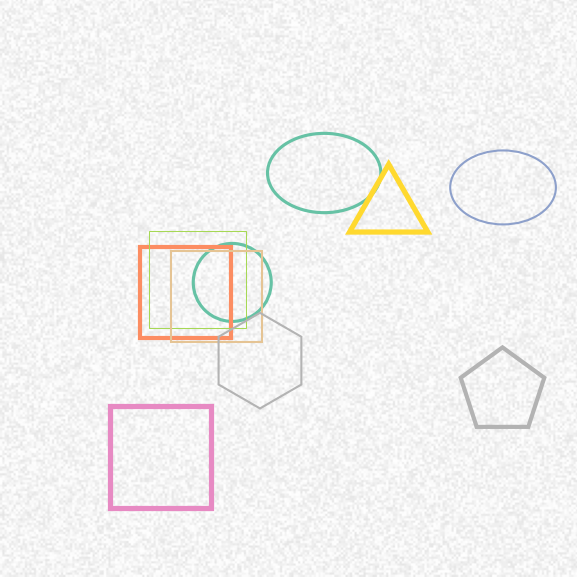[{"shape": "circle", "thickness": 1.5, "radius": 0.34, "center": [0.402, 0.51]}, {"shape": "oval", "thickness": 1.5, "radius": 0.49, "center": [0.561, 0.7]}, {"shape": "square", "thickness": 2, "radius": 0.4, "center": [0.321, 0.493]}, {"shape": "oval", "thickness": 1, "radius": 0.46, "center": [0.871, 0.675]}, {"shape": "square", "thickness": 2.5, "radius": 0.44, "center": [0.278, 0.208]}, {"shape": "square", "thickness": 0.5, "radius": 0.42, "center": [0.342, 0.516]}, {"shape": "triangle", "thickness": 2.5, "radius": 0.39, "center": [0.673, 0.636]}, {"shape": "square", "thickness": 1, "radius": 0.39, "center": [0.375, 0.485]}, {"shape": "pentagon", "thickness": 2, "radius": 0.38, "center": [0.87, 0.322]}, {"shape": "hexagon", "thickness": 1, "radius": 0.41, "center": [0.45, 0.375]}]